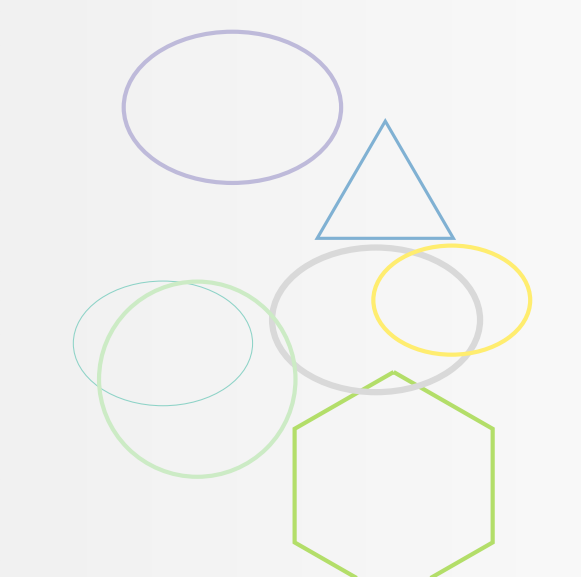[{"shape": "oval", "thickness": 0.5, "radius": 0.77, "center": [0.28, 0.405]}, {"shape": "oval", "thickness": 2, "radius": 0.94, "center": [0.4, 0.813]}, {"shape": "triangle", "thickness": 1.5, "radius": 0.68, "center": [0.663, 0.654]}, {"shape": "hexagon", "thickness": 2, "radius": 0.98, "center": [0.677, 0.158]}, {"shape": "oval", "thickness": 3, "radius": 0.89, "center": [0.647, 0.445]}, {"shape": "circle", "thickness": 2, "radius": 0.84, "center": [0.339, 0.343]}, {"shape": "oval", "thickness": 2, "radius": 0.67, "center": [0.777, 0.479]}]